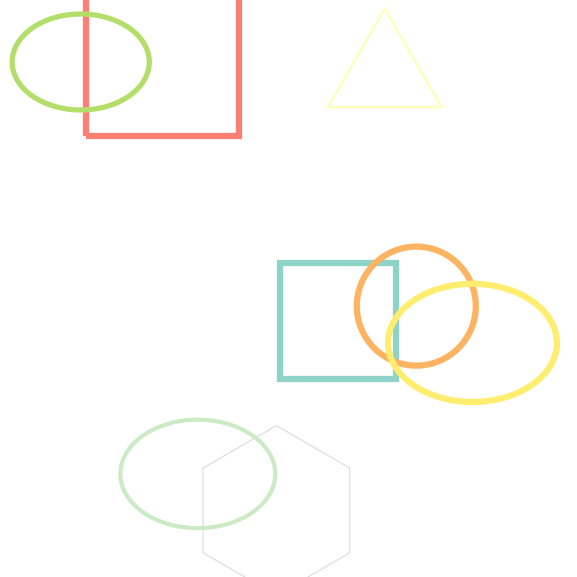[{"shape": "square", "thickness": 3, "radius": 0.5, "center": [0.585, 0.443]}, {"shape": "triangle", "thickness": 1, "radius": 0.57, "center": [0.666, 0.87]}, {"shape": "square", "thickness": 3, "radius": 0.66, "center": [0.281, 0.896]}, {"shape": "circle", "thickness": 3, "radius": 0.52, "center": [0.721, 0.469]}, {"shape": "oval", "thickness": 2.5, "radius": 0.59, "center": [0.14, 0.892]}, {"shape": "hexagon", "thickness": 0.5, "radius": 0.73, "center": [0.479, 0.115]}, {"shape": "oval", "thickness": 2, "radius": 0.67, "center": [0.343, 0.179]}, {"shape": "oval", "thickness": 3, "radius": 0.73, "center": [0.818, 0.405]}]